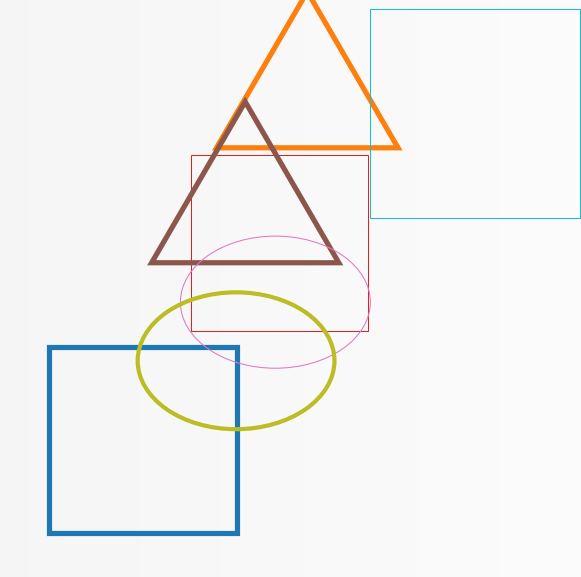[{"shape": "square", "thickness": 2.5, "radius": 0.81, "center": [0.246, 0.238]}, {"shape": "triangle", "thickness": 2.5, "radius": 0.9, "center": [0.529, 0.833]}, {"shape": "square", "thickness": 0.5, "radius": 0.76, "center": [0.48, 0.579]}, {"shape": "triangle", "thickness": 2.5, "radius": 0.93, "center": [0.422, 0.637]}, {"shape": "oval", "thickness": 0.5, "radius": 0.82, "center": [0.474, 0.476]}, {"shape": "oval", "thickness": 2, "radius": 0.85, "center": [0.406, 0.374]}, {"shape": "square", "thickness": 0.5, "radius": 0.9, "center": [0.817, 0.802]}]